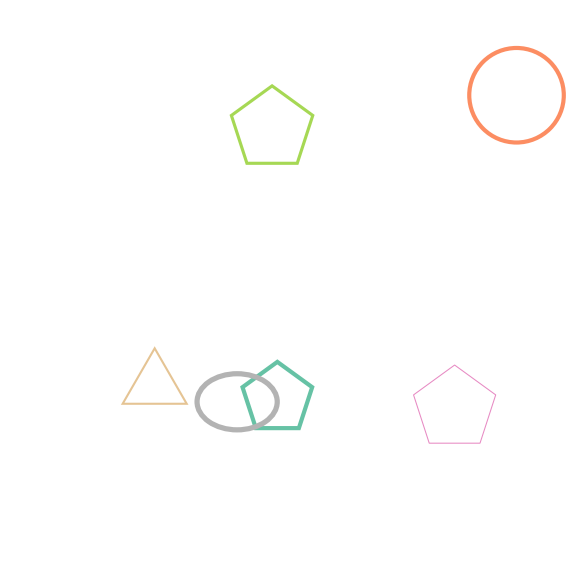[{"shape": "pentagon", "thickness": 2, "radius": 0.32, "center": [0.48, 0.309]}, {"shape": "circle", "thickness": 2, "radius": 0.41, "center": [0.894, 0.834]}, {"shape": "pentagon", "thickness": 0.5, "radius": 0.37, "center": [0.787, 0.292]}, {"shape": "pentagon", "thickness": 1.5, "radius": 0.37, "center": [0.471, 0.776]}, {"shape": "triangle", "thickness": 1, "radius": 0.32, "center": [0.268, 0.332]}, {"shape": "oval", "thickness": 2.5, "radius": 0.35, "center": [0.411, 0.303]}]